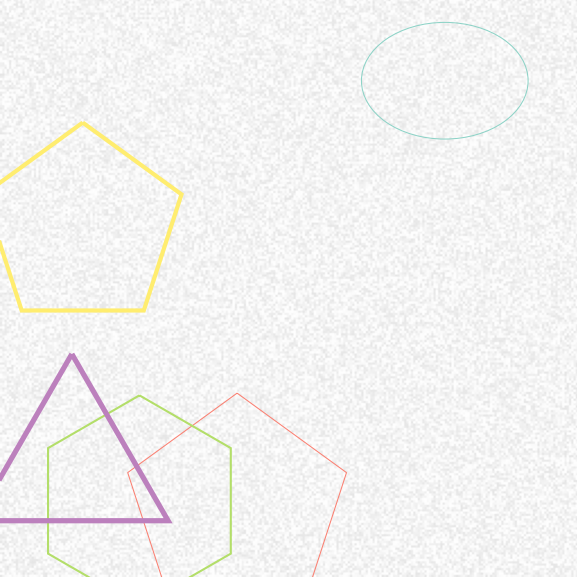[{"shape": "oval", "thickness": 0.5, "radius": 0.72, "center": [0.77, 0.859]}, {"shape": "pentagon", "thickness": 0.5, "radius": 1.0, "center": [0.411, 0.119]}, {"shape": "hexagon", "thickness": 1, "radius": 0.91, "center": [0.241, 0.132]}, {"shape": "triangle", "thickness": 2.5, "radius": 0.96, "center": [0.124, 0.194]}, {"shape": "pentagon", "thickness": 2, "radius": 0.9, "center": [0.143, 0.607]}]